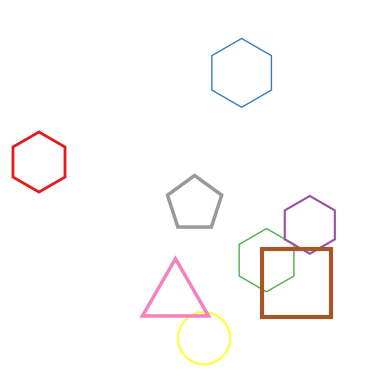[{"shape": "hexagon", "thickness": 2, "radius": 0.39, "center": [0.101, 0.579]}, {"shape": "hexagon", "thickness": 1, "radius": 0.45, "center": [0.628, 0.811]}, {"shape": "hexagon", "thickness": 1, "radius": 0.41, "center": [0.692, 0.324]}, {"shape": "hexagon", "thickness": 1.5, "radius": 0.38, "center": [0.805, 0.416]}, {"shape": "circle", "thickness": 1.5, "radius": 0.34, "center": [0.53, 0.122]}, {"shape": "square", "thickness": 3, "radius": 0.44, "center": [0.77, 0.266]}, {"shape": "triangle", "thickness": 2.5, "radius": 0.5, "center": [0.456, 0.229]}, {"shape": "pentagon", "thickness": 2.5, "radius": 0.37, "center": [0.505, 0.47]}]